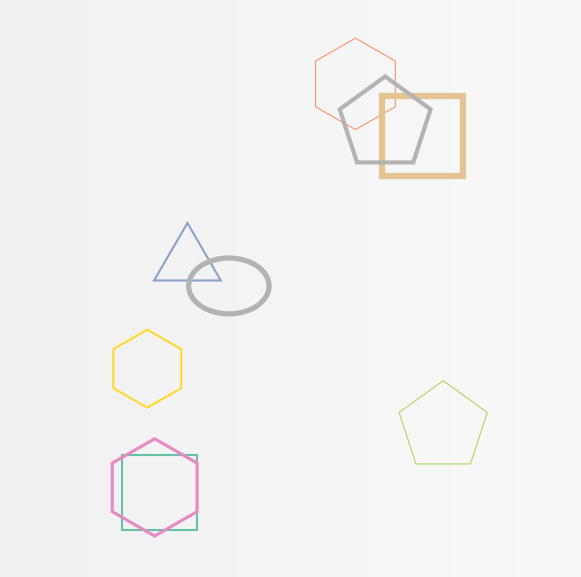[{"shape": "square", "thickness": 1, "radius": 0.32, "center": [0.275, 0.147]}, {"shape": "hexagon", "thickness": 0.5, "radius": 0.4, "center": [0.612, 0.854]}, {"shape": "triangle", "thickness": 1, "radius": 0.33, "center": [0.322, 0.547]}, {"shape": "hexagon", "thickness": 1.5, "radius": 0.42, "center": [0.266, 0.155]}, {"shape": "pentagon", "thickness": 0.5, "radius": 0.4, "center": [0.763, 0.26]}, {"shape": "hexagon", "thickness": 1, "radius": 0.34, "center": [0.253, 0.361]}, {"shape": "square", "thickness": 3, "radius": 0.35, "center": [0.727, 0.763]}, {"shape": "oval", "thickness": 2.5, "radius": 0.35, "center": [0.394, 0.504]}, {"shape": "pentagon", "thickness": 2, "radius": 0.41, "center": [0.663, 0.784]}]